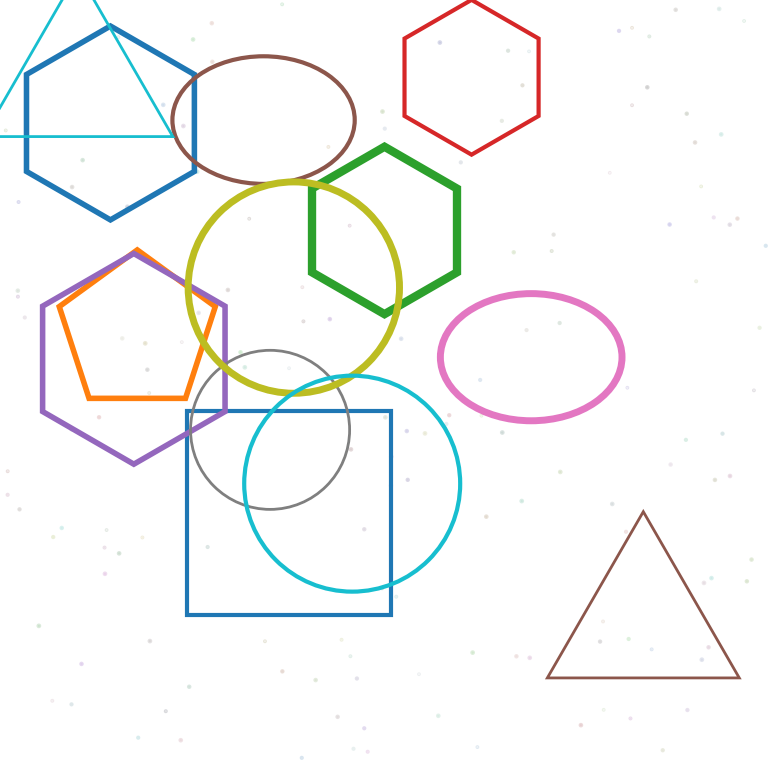[{"shape": "square", "thickness": 1.5, "radius": 0.66, "center": [0.376, 0.334]}, {"shape": "hexagon", "thickness": 2, "radius": 0.63, "center": [0.143, 0.84]}, {"shape": "pentagon", "thickness": 2, "radius": 0.53, "center": [0.178, 0.569]}, {"shape": "hexagon", "thickness": 3, "radius": 0.54, "center": [0.499, 0.701]}, {"shape": "hexagon", "thickness": 1.5, "radius": 0.5, "center": [0.612, 0.9]}, {"shape": "hexagon", "thickness": 2, "radius": 0.68, "center": [0.174, 0.534]}, {"shape": "oval", "thickness": 1.5, "radius": 0.59, "center": [0.342, 0.844]}, {"shape": "triangle", "thickness": 1, "radius": 0.72, "center": [0.835, 0.192]}, {"shape": "oval", "thickness": 2.5, "radius": 0.59, "center": [0.69, 0.536]}, {"shape": "circle", "thickness": 1, "radius": 0.52, "center": [0.351, 0.442]}, {"shape": "circle", "thickness": 2.5, "radius": 0.69, "center": [0.382, 0.627]}, {"shape": "triangle", "thickness": 1, "radius": 0.71, "center": [0.101, 0.894]}, {"shape": "circle", "thickness": 1.5, "radius": 0.7, "center": [0.457, 0.372]}]